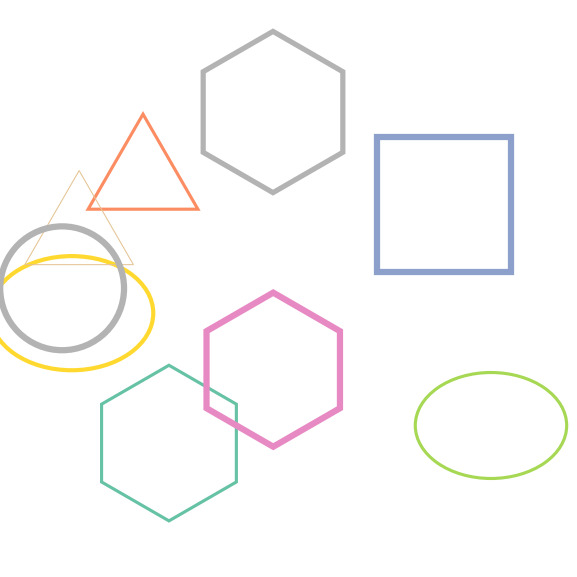[{"shape": "hexagon", "thickness": 1.5, "radius": 0.67, "center": [0.293, 0.232]}, {"shape": "triangle", "thickness": 1.5, "radius": 0.55, "center": [0.248, 0.692]}, {"shape": "square", "thickness": 3, "radius": 0.58, "center": [0.769, 0.645]}, {"shape": "hexagon", "thickness": 3, "radius": 0.67, "center": [0.473, 0.359]}, {"shape": "oval", "thickness": 1.5, "radius": 0.66, "center": [0.85, 0.262]}, {"shape": "oval", "thickness": 2, "radius": 0.71, "center": [0.124, 0.457]}, {"shape": "triangle", "thickness": 0.5, "radius": 0.54, "center": [0.137, 0.595]}, {"shape": "hexagon", "thickness": 2.5, "radius": 0.7, "center": [0.473, 0.805]}, {"shape": "circle", "thickness": 3, "radius": 0.54, "center": [0.108, 0.5]}]